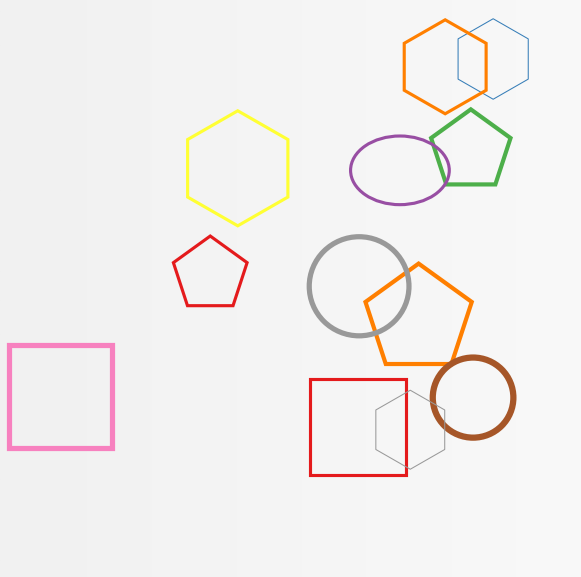[{"shape": "pentagon", "thickness": 1.5, "radius": 0.33, "center": [0.362, 0.524]}, {"shape": "square", "thickness": 1.5, "radius": 0.42, "center": [0.616, 0.259]}, {"shape": "hexagon", "thickness": 0.5, "radius": 0.35, "center": [0.848, 0.897]}, {"shape": "pentagon", "thickness": 2, "radius": 0.36, "center": [0.81, 0.738]}, {"shape": "oval", "thickness": 1.5, "radius": 0.42, "center": [0.688, 0.704]}, {"shape": "hexagon", "thickness": 1.5, "radius": 0.41, "center": [0.766, 0.883]}, {"shape": "pentagon", "thickness": 2, "radius": 0.48, "center": [0.72, 0.447]}, {"shape": "hexagon", "thickness": 1.5, "radius": 0.5, "center": [0.409, 0.708]}, {"shape": "circle", "thickness": 3, "radius": 0.35, "center": [0.814, 0.311]}, {"shape": "square", "thickness": 2.5, "radius": 0.44, "center": [0.104, 0.312]}, {"shape": "circle", "thickness": 2.5, "radius": 0.43, "center": [0.618, 0.503]}, {"shape": "hexagon", "thickness": 0.5, "radius": 0.34, "center": [0.706, 0.255]}]